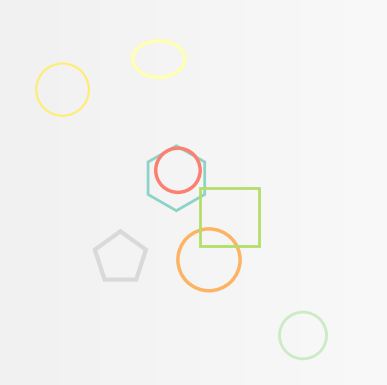[{"shape": "hexagon", "thickness": 2, "radius": 0.42, "center": [0.455, 0.537]}, {"shape": "oval", "thickness": 2.5, "radius": 0.34, "center": [0.41, 0.847]}, {"shape": "circle", "thickness": 2.5, "radius": 0.29, "center": [0.459, 0.558]}, {"shape": "circle", "thickness": 2.5, "radius": 0.4, "center": [0.539, 0.325]}, {"shape": "square", "thickness": 2, "radius": 0.38, "center": [0.592, 0.436]}, {"shape": "pentagon", "thickness": 3, "radius": 0.35, "center": [0.311, 0.33]}, {"shape": "circle", "thickness": 2, "radius": 0.3, "center": [0.782, 0.129]}, {"shape": "circle", "thickness": 1.5, "radius": 0.34, "center": [0.161, 0.767]}]